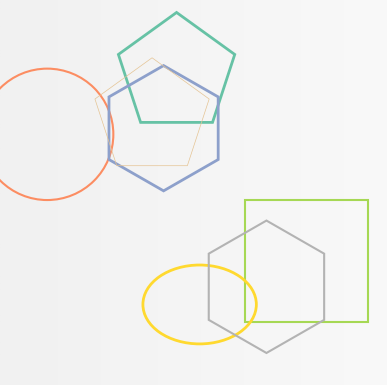[{"shape": "pentagon", "thickness": 2, "radius": 0.79, "center": [0.456, 0.81]}, {"shape": "circle", "thickness": 1.5, "radius": 0.85, "center": [0.122, 0.651]}, {"shape": "hexagon", "thickness": 2, "radius": 0.81, "center": [0.422, 0.667]}, {"shape": "square", "thickness": 1.5, "radius": 0.79, "center": [0.79, 0.321]}, {"shape": "oval", "thickness": 2, "radius": 0.73, "center": [0.515, 0.209]}, {"shape": "pentagon", "thickness": 0.5, "radius": 0.77, "center": [0.392, 0.695]}, {"shape": "hexagon", "thickness": 1.5, "radius": 0.86, "center": [0.688, 0.255]}]